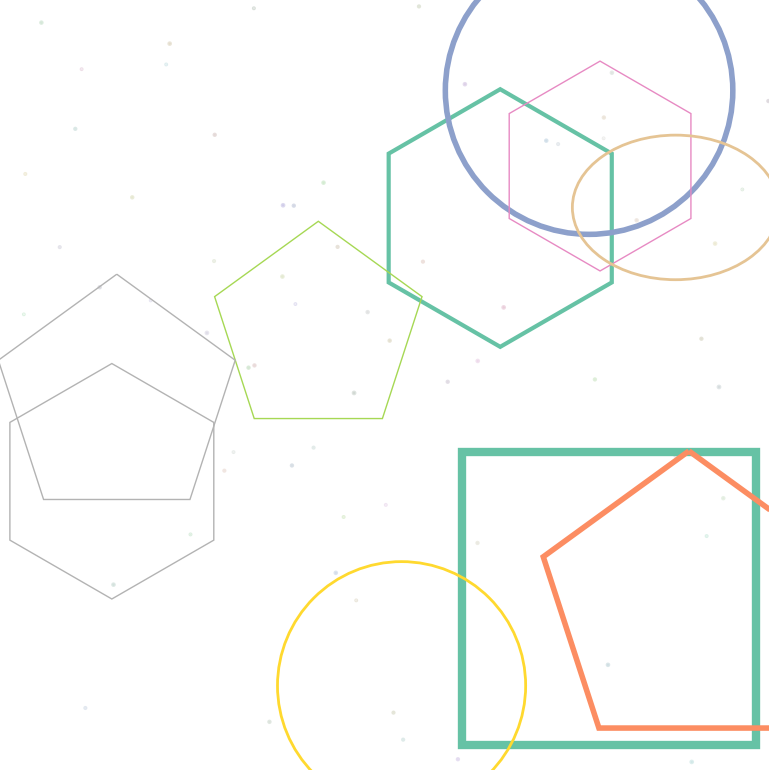[{"shape": "hexagon", "thickness": 1.5, "radius": 0.84, "center": [0.65, 0.717]}, {"shape": "square", "thickness": 3, "radius": 0.95, "center": [0.791, 0.223]}, {"shape": "pentagon", "thickness": 2, "radius": 0.99, "center": [0.895, 0.215]}, {"shape": "circle", "thickness": 2, "radius": 0.93, "center": [0.765, 0.882]}, {"shape": "hexagon", "thickness": 0.5, "radius": 0.68, "center": [0.779, 0.784]}, {"shape": "pentagon", "thickness": 0.5, "radius": 0.71, "center": [0.413, 0.571]}, {"shape": "circle", "thickness": 1, "radius": 0.81, "center": [0.522, 0.109]}, {"shape": "oval", "thickness": 1, "radius": 0.67, "center": [0.877, 0.731]}, {"shape": "hexagon", "thickness": 0.5, "radius": 0.76, "center": [0.145, 0.375]}, {"shape": "pentagon", "thickness": 0.5, "radius": 0.81, "center": [0.152, 0.482]}]